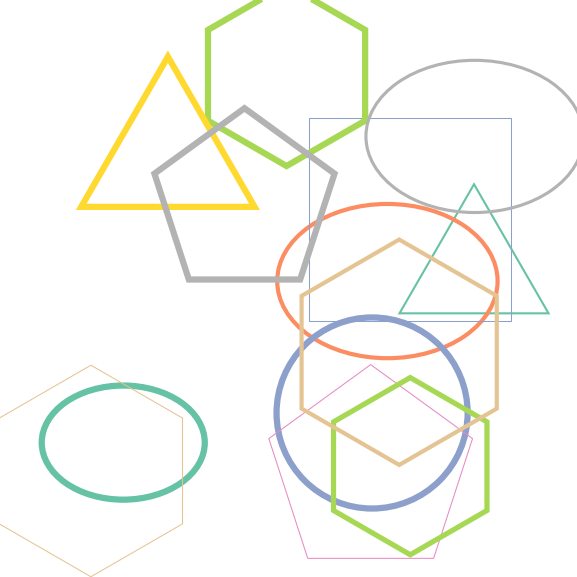[{"shape": "triangle", "thickness": 1, "radius": 0.75, "center": [0.821, 0.531]}, {"shape": "oval", "thickness": 3, "radius": 0.71, "center": [0.213, 0.233]}, {"shape": "oval", "thickness": 2, "radius": 0.95, "center": [0.671, 0.512]}, {"shape": "circle", "thickness": 3, "radius": 0.83, "center": [0.644, 0.284]}, {"shape": "square", "thickness": 0.5, "radius": 0.88, "center": [0.71, 0.619]}, {"shape": "pentagon", "thickness": 0.5, "radius": 0.93, "center": [0.642, 0.182]}, {"shape": "hexagon", "thickness": 3, "radius": 0.79, "center": [0.496, 0.869]}, {"shape": "hexagon", "thickness": 2.5, "radius": 0.77, "center": [0.71, 0.192]}, {"shape": "triangle", "thickness": 3, "radius": 0.87, "center": [0.291, 0.728]}, {"shape": "hexagon", "thickness": 0.5, "radius": 0.92, "center": [0.157, 0.184]}, {"shape": "hexagon", "thickness": 2, "radius": 0.98, "center": [0.691, 0.389]}, {"shape": "oval", "thickness": 1.5, "radius": 0.94, "center": [0.822, 0.763]}, {"shape": "pentagon", "thickness": 3, "radius": 0.82, "center": [0.423, 0.648]}]